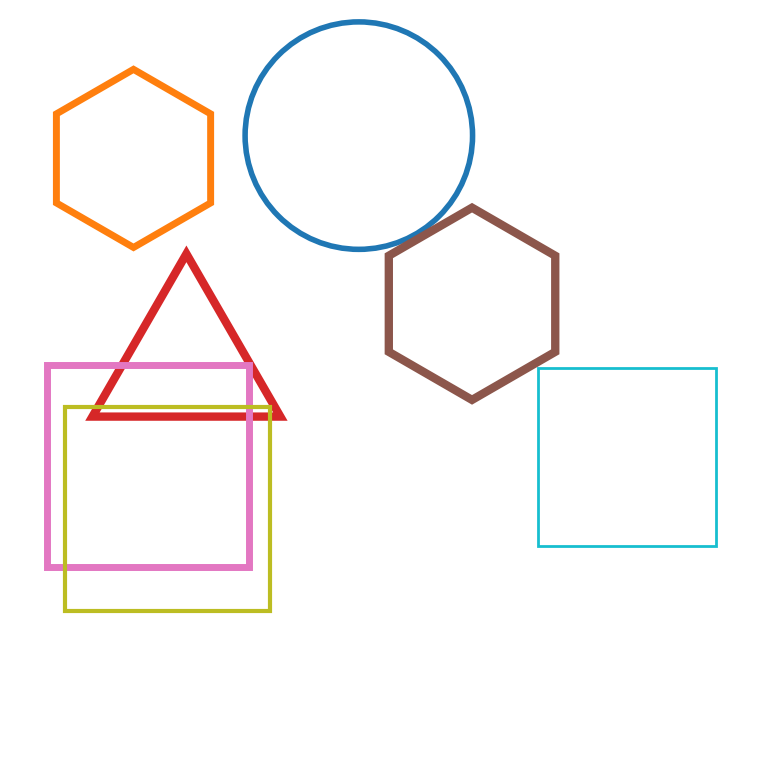[{"shape": "circle", "thickness": 2, "radius": 0.74, "center": [0.466, 0.824]}, {"shape": "hexagon", "thickness": 2.5, "radius": 0.58, "center": [0.173, 0.794]}, {"shape": "triangle", "thickness": 3, "radius": 0.7, "center": [0.242, 0.529]}, {"shape": "hexagon", "thickness": 3, "radius": 0.62, "center": [0.613, 0.605]}, {"shape": "square", "thickness": 2.5, "radius": 0.66, "center": [0.192, 0.395]}, {"shape": "square", "thickness": 1.5, "radius": 0.66, "center": [0.218, 0.339]}, {"shape": "square", "thickness": 1, "radius": 0.58, "center": [0.814, 0.406]}]